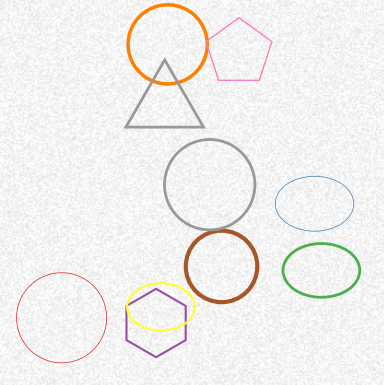[{"shape": "circle", "thickness": 0.5, "radius": 0.59, "center": [0.16, 0.175]}, {"shape": "oval", "thickness": 0.5, "radius": 0.51, "center": [0.817, 0.471]}, {"shape": "oval", "thickness": 2, "radius": 0.5, "center": [0.835, 0.298]}, {"shape": "hexagon", "thickness": 1.5, "radius": 0.44, "center": [0.405, 0.161]}, {"shape": "circle", "thickness": 2.5, "radius": 0.51, "center": [0.436, 0.885]}, {"shape": "oval", "thickness": 1.5, "radius": 0.44, "center": [0.418, 0.203]}, {"shape": "circle", "thickness": 3, "radius": 0.46, "center": [0.575, 0.308]}, {"shape": "pentagon", "thickness": 1, "radius": 0.45, "center": [0.621, 0.864]}, {"shape": "triangle", "thickness": 2, "radius": 0.58, "center": [0.428, 0.728]}, {"shape": "circle", "thickness": 2, "radius": 0.59, "center": [0.545, 0.52]}]